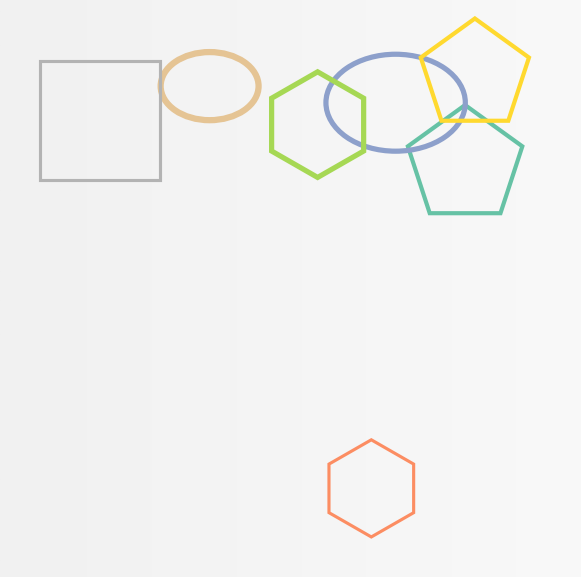[{"shape": "pentagon", "thickness": 2, "radius": 0.52, "center": [0.8, 0.714]}, {"shape": "hexagon", "thickness": 1.5, "radius": 0.42, "center": [0.639, 0.153]}, {"shape": "oval", "thickness": 2.5, "radius": 0.6, "center": [0.681, 0.821]}, {"shape": "hexagon", "thickness": 2.5, "radius": 0.46, "center": [0.546, 0.783]}, {"shape": "pentagon", "thickness": 2, "radius": 0.49, "center": [0.817, 0.869]}, {"shape": "oval", "thickness": 3, "radius": 0.42, "center": [0.361, 0.85]}, {"shape": "square", "thickness": 1.5, "radius": 0.52, "center": [0.171, 0.791]}]